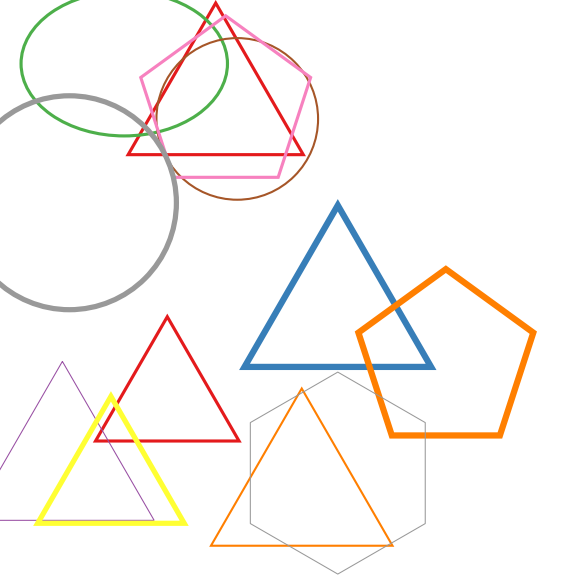[{"shape": "triangle", "thickness": 1.5, "radius": 0.88, "center": [0.374, 0.819]}, {"shape": "triangle", "thickness": 1.5, "radius": 0.72, "center": [0.29, 0.307]}, {"shape": "triangle", "thickness": 3, "radius": 0.93, "center": [0.585, 0.457]}, {"shape": "oval", "thickness": 1.5, "radius": 0.89, "center": [0.215, 0.889]}, {"shape": "triangle", "thickness": 0.5, "radius": 0.92, "center": [0.108, 0.19]}, {"shape": "pentagon", "thickness": 3, "radius": 0.8, "center": [0.772, 0.374]}, {"shape": "triangle", "thickness": 1, "radius": 0.91, "center": [0.522, 0.145]}, {"shape": "triangle", "thickness": 2.5, "radius": 0.73, "center": [0.192, 0.166]}, {"shape": "circle", "thickness": 1, "radius": 0.7, "center": [0.411, 0.793]}, {"shape": "pentagon", "thickness": 1.5, "radius": 0.77, "center": [0.391, 0.817]}, {"shape": "hexagon", "thickness": 0.5, "radius": 0.87, "center": [0.585, 0.18]}, {"shape": "circle", "thickness": 2.5, "radius": 0.93, "center": [0.12, 0.648]}]